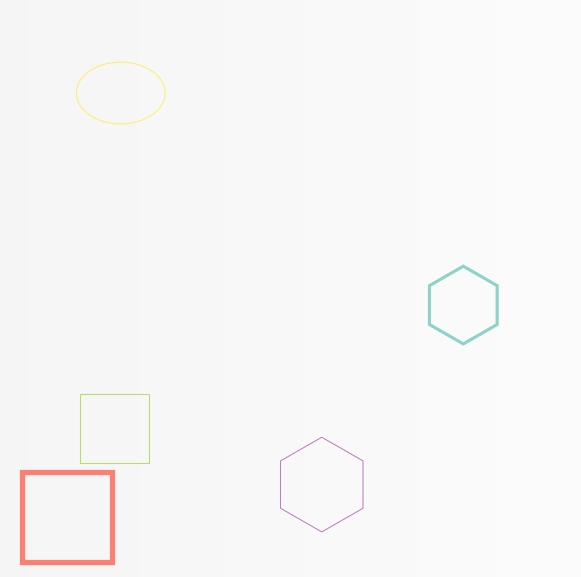[{"shape": "hexagon", "thickness": 1.5, "radius": 0.34, "center": [0.797, 0.471]}, {"shape": "square", "thickness": 2.5, "radius": 0.39, "center": [0.115, 0.104]}, {"shape": "square", "thickness": 0.5, "radius": 0.3, "center": [0.197, 0.257]}, {"shape": "hexagon", "thickness": 0.5, "radius": 0.41, "center": [0.554, 0.16]}, {"shape": "oval", "thickness": 0.5, "radius": 0.38, "center": [0.208, 0.838]}]